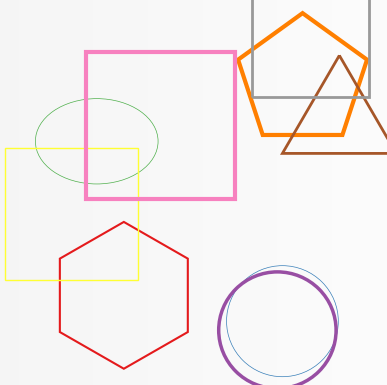[{"shape": "hexagon", "thickness": 1.5, "radius": 0.95, "center": [0.32, 0.233]}, {"shape": "circle", "thickness": 0.5, "radius": 0.72, "center": [0.729, 0.166]}, {"shape": "oval", "thickness": 0.5, "radius": 0.79, "center": [0.25, 0.633]}, {"shape": "circle", "thickness": 2.5, "radius": 0.76, "center": [0.716, 0.142]}, {"shape": "pentagon", "thickness": 3, "radius": 0.87, "center": [0.781, 0.791]}, {"shape": "square", "thickness": 1, "radius": 0.86, "center": [0.185, 0.445]}, {"shape": "triangle", "thickness": 2, "radius": 0.85, "center": [0.876, 0.686]}, {"shape": "square", "thickness": 3, "radius": 0.96, "center": [0.415, 0.674]}, {"shape": "square", "thickness": 2, "radius": 0.75, "center": [0.802, 0.899]}]